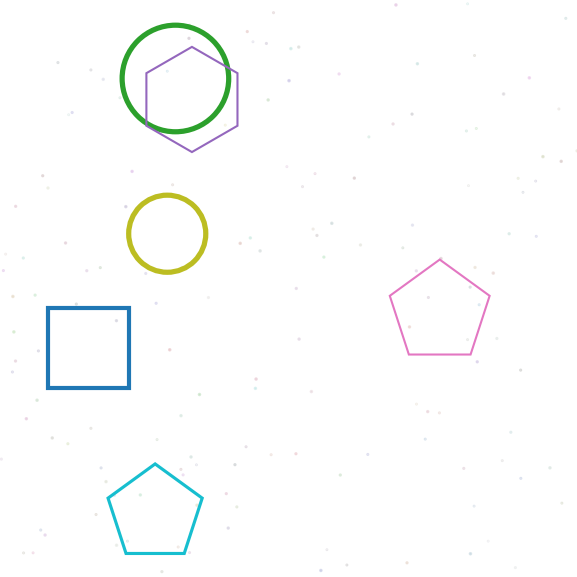[{"shape": "square", "thickness": 2, "radius": 0.35, "center": [0.153, 0.397]}, {"shape": "circle", "thickness": 2.5, "radius": 0.46, "center": [0.304, 0.863]}, {"shape": "hexagon", "thickness": 1, "radius": 0.46, "center": [0.332, 0.827]}, {"shape": "pentagon", "thickness": 1, "radius": 0.45, "center": [0.761, 0.459]}, {"shape": "circle", "thickness": 2.5, "radius": 0.33, "center": [0.29, 0.594]}, {"shape": "pentagon", "thickness": 1.5, "radius": 0.43, "center": [0.269, 0.11]}]